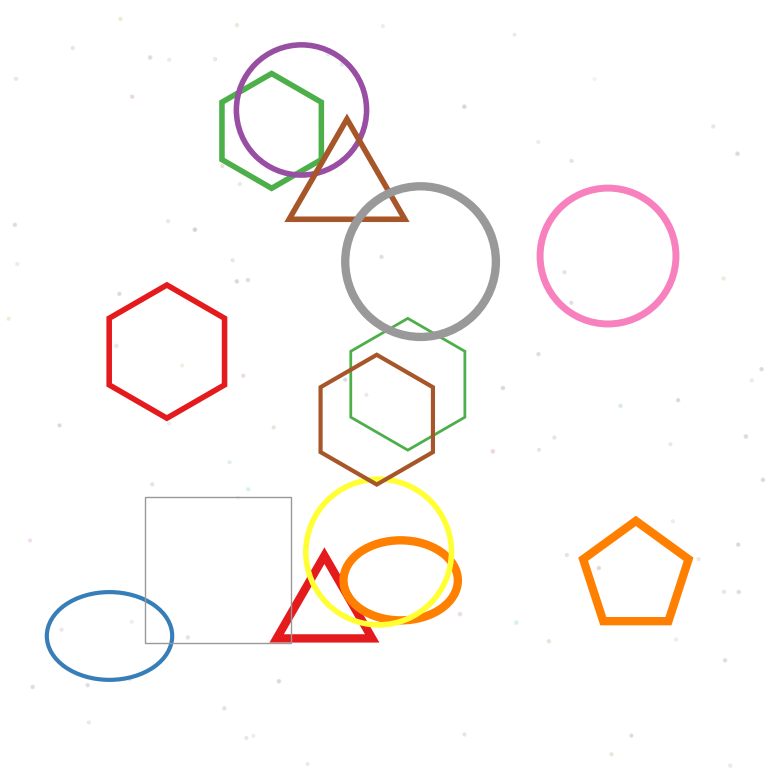[{"shape": "hexagon", "thickness": 2, "radius": 0.43, "center": [0.217, 0.543]}, {"shape": "triangle", "thickness": 3, "radius": 0.36, "center": [0.421, 0.207]}, {"shape": "oval", "thickness": 1.5, "radius": 0.41, "center": [0.142, 0.174]}, {"shape": "hexagon", "thickness": 2, "radius": 0.37, "center": [0.353, 0.83]}, {"shape": "hexagon", "thickness": 1, "radius": 0.43, "center": [0.53, 0.501]}, {"shape": "circle", "thickness": 2, "radius": 0.42, "center": [0.392, 0.857]}, {"shape": "oval", "thickness": 3, "radius": 0.37, "center": [0.52, 0.246]}, {"shape": "pentagon", "thickness": 3, "radius": 0.36, "center": [0.826, 0.252]}, {"shape": "circle", "thickness": 2, "radius": 0.47, "center": [0.492, 0.283]}, {"shape": "hexagon", "thickness": 1.5, "radius": 0.42, "center": [0.489, 0.455]}, {"shape": "triangle", "thickness": 2, "radius": 0.43, "center": [0.451, 0.759]}, {"shape": "circle", "thickness": 2.5, "radius": 0.44, "center": [0.79, 0.667]}, {"shape": "circle", "thickness": 3, "radius": 0.49, "center": [0.546, 0.66]}, {"shape": "square", "thickness": 0.5, "radius": 0.47, "center": [0.283, 0.259]}]